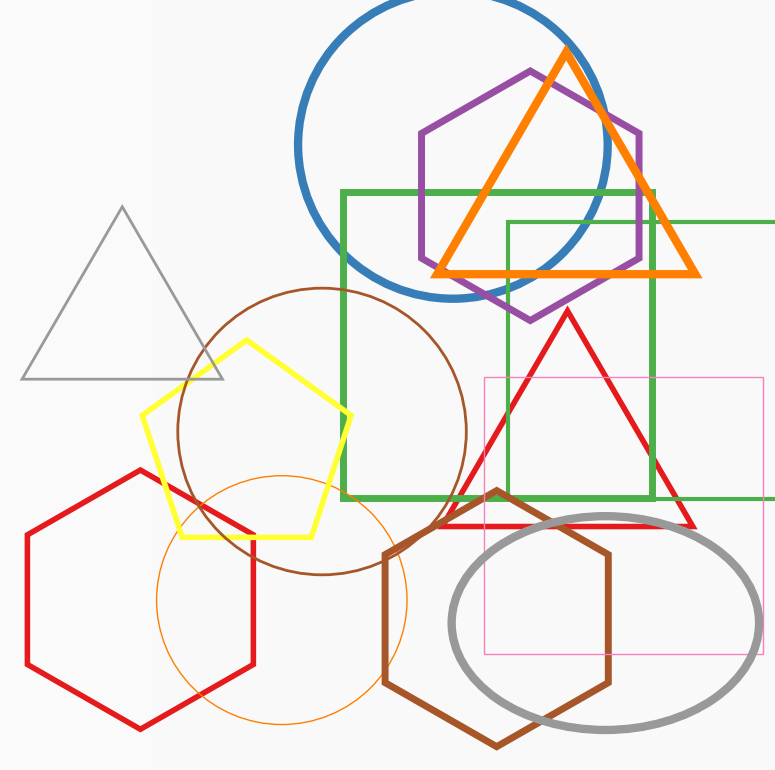[{"shape": "hexagon", "thickness": 2, "radius": 0.84, "center": [0.181, 0.221]}, {"shape": "triangle", "thickness": 2, "radius": 0.93, "center": [0.732, 0.41]}, {"shape": "circle", "thickness": 3, "radius": 1.0, "center": [0.584, 0.812]}, {"shape": "square", "thickness": 2.5, "radius": 0.99, "center": [0.642, 0.552]}, {"shape": "square", "thickness": 1.5, "radius": 0.9, "center": [0.835, 0.532]}, {"shape": "hexagon", "thickness": 2.5, "radius": 0.81, "center": [0.684, 0.746]}, {"shape": "circle", "thickness": 0.5, "radius": 0.81, "center": [0.364, 0.221]}, {"shape": "triangle", "thickness": 3, "radius": 0.96, "center": [0.731, 0.74]}, {"shape": "pentagon", "thickness": 2, "radius": 0.71, "center": [0.318, 0.417]}, {"shape": "hexagon", "thickness": 2.5, "radius": 0.83, "center": [0.641, 0.197]}, {"shape": "circle", "thickness": 1, "radius": 0.93, "center": [0.416, 0.44]}, {"shape": "square", "thickness": 0.5, "radius": 0.9, "center": [0.804, 0.331]}, {"shape": "triangle", "thickness": 1, "radius": 0.75, "center": [0.158, 0.582]}, {"shape": "oval", "thickness": 3, "radius": 0.99, "center": [0.781, 0.191]}]